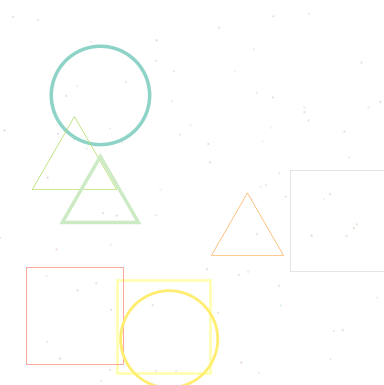[{"shape": "circle", "thickness": 2.5, "radius": 0.64, "center": [0.261, 0.752]}, {"shape": "square", "thickness": 2, "radius": 0.6, "center": [0.424, 0.153]}, {"shape": "square", "thickness": 0.5, "radius": 0.63, "center": [0.193, 0.181]}, {"shape": "triangle", "thickness": 0.5, "radius": 0.54, "center": [0.643, 0.391]}, {"shape": "triangle", "thickness": 0.5, "radius": 0.63, "center": [0.193, 0.571]}, {"shape": "square", "thickness": 0.5, "radius": 0.66, "center": [0.886, 0.427]}, {"shape": "triangle", "thickness": 2.5, "radius": 0.57, "center": [0.261, 0.479]}, {"shape": "circle", "thickness": 2, "radius": 0.63, "center": [0.439, 0.119]}]